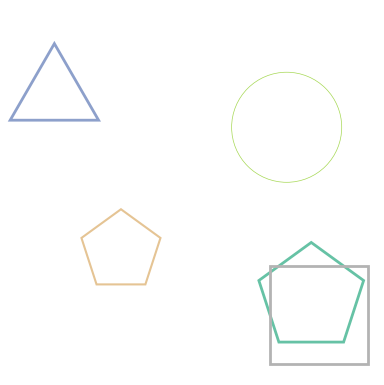[{"shape": "pentagon", "thickness": 2, "radius": 0.72, "center": [0.808, 0.227]}, {"shape": "triangle", "thickness": 2, "radius": 0.66, "center": [0.141, 0.754]}, {"shape": "circle", "thickness": 0.5, "radius": 0.71, "center": [0.745, 0.669]}, {"shape": "pentagon", "thickness": 1.5, "radius": 0.54, "center": [0.314, 0.349]}, {"shape": "square", "thickness": 2, "radius": 0.64, "center": [0.828, 0.182]}]